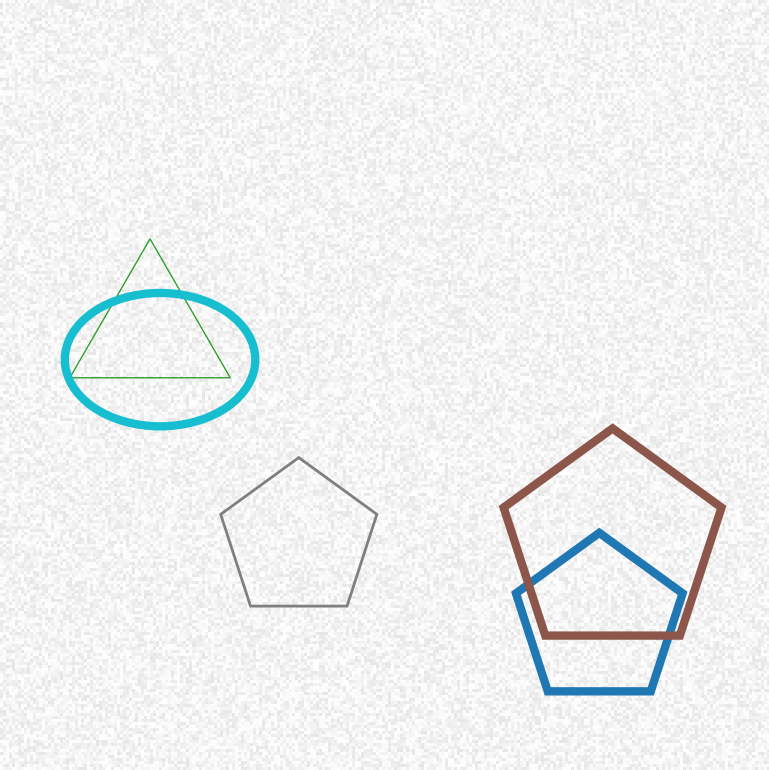[{"shape": "pentagon", "thickness": 3, "radius": 0.57, "center": [0.778, 0.194]}, {"shape": "triangle", "thickness": 0.5, "radius": 0.6, "center": [0.195, 0.57]}, {"shape": "pentagon", "thickness": 3, "radius": 0.74, "center": [0.796, 0.295]}, {"shape": "pentagon", "thickness": 1, "radius": 0.53, "center": [0.388, 0.299]}, {"shape": "oval", "thickness": 3, "radius": 0.62, "center": [0.208, 0.533]}]